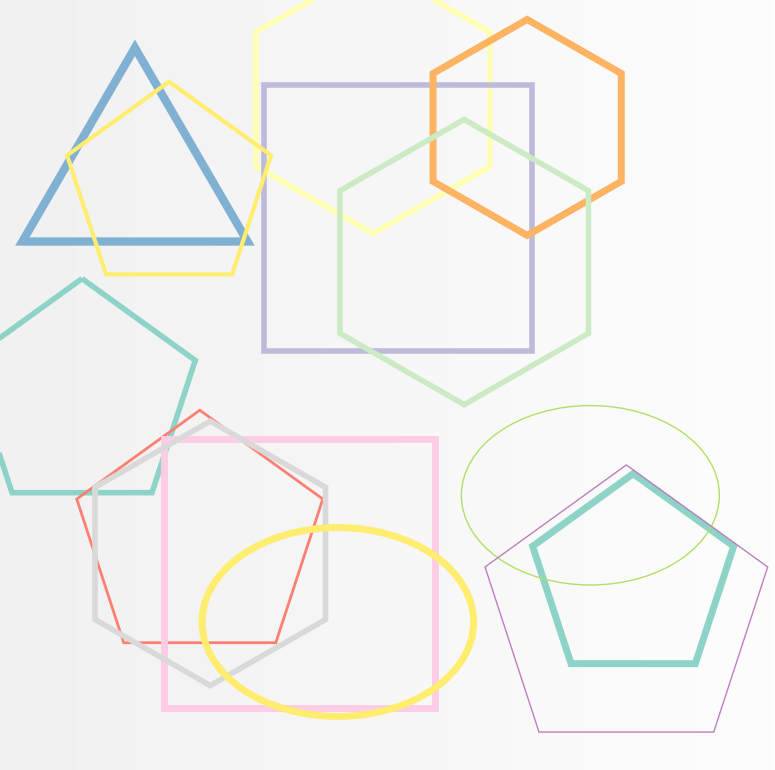[{"shape": "pentagon", "thickness": 2, "radius": 0.77, "center": [0.106, 0.484]}, {"shape": "pentagon", "thickness": 2.5, "radius": 0.68, "center": [0.817, 0.248]}, {"shape": "hexagon", "thickness": 2, "radius": 0.87, "center": [0.481, 0.871]}, {"shape": "square", "thickness": 2, "radius": 0.86, "center": [0.513, 0.716]}, {"shape": "pentagon", "thickness": 1, "radius": 0.83, "center": [0.258, 0.3]}, {"shape": "triangle", "thickness": 3, "radius": 0.84, "center": [0.174, 0.77]}, {"shape": "hexagon", "thickness": 2.5, "radius": 0.7, "center": [0.68, 0.834]}, {"shape": "oval", "thickness": 0.5, "radius": 0.83, "center": [0.762, 0.357]}, {"shape": "square", "thickness": 2.5, "radius": 0.87, "center": [0.386, 0.255]}, {"shape": "hexagon", "thickness": 2, "radius": 0.86, "center": [0.271, 0.281]}, {"shape": "pentagon", "thickness": 0.5, "radius": 0.96, "center": [0.808, 0.204]}, {"shape": "hexagon", "thickness": 2, "radius": 0.93, "center": [0.599, 0.66]}, {"shape": "oval", "thickness": 2.5, "radius": 0.88, "center": [0.436, 0.192]}, {"shape": "pentagon", "thickness": 1.5, "radius": 0.69, "center": [0.218, 0.755]}]